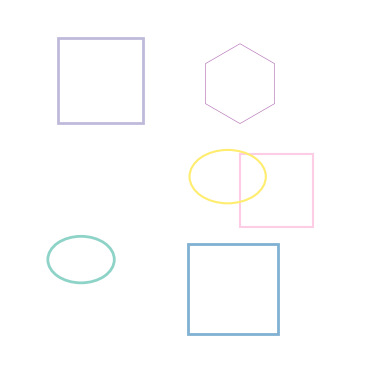[{"shape": "oval", "thickness": 2, "radius": 0.43, "center": [0.211, 0.326]}, {"shape": "square", "thickness": 2, "radius": 0.56, "center": [0.261, 0.791]}, {"shape": "square", "thickness": 2, "radius": 0.59, "center": [0.606, 0.249]}, {"shape": "square", "thickness": 1.5, "radius": 0.47, "center": [0.718, 0.506]}, {"shape": "hexagon", "thickness": 0.5, "radius": 0.52, "center": [0.623, 0.783]}, {"shape": "oval", "thickness": 1.5, "radius": 0.5, "center": [0.591, 0.541]}]